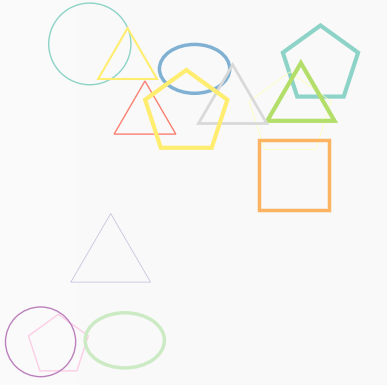[{"shape": "circle", "thickness": 1, "radius": 0.53, "center": [0.232, 0.886]}, {"shape": "pentagon", "thickness": 3, "radius": 0.51, "center": [0.827, 0.832]}, {"shape": "pentagon", "thickness": 0.5, "radius": 0.56, "center": [0.749, 0.702]}, {"shape": "triangle", "thickness": 0.5, "radius": 0.59, "center": [0.286, 0.327]}, {"shape": "triangle", "thickness": 1, "radius": 0.46, "center": [0.374, 0.698]}, {"shape": "oval", "thickness": 2.5, "radius": 0.45, "center": [0.502, 0.821]}, {"shape": "square", "thickness": 2.5, "radius": 0.45, "center": [0.759, 0.545]}, {"shape": "triangle", "thickness": 3, "radius": 0.5, "center": [0.776, 0.736]}, {"shape": "pentagon", "thickness": 1, "radius": 0.41, "center": [0.151, 0.102]}, {"shape": "triangle", "thickness": 2, "radius": 0.51, "center": [0.6, 0.73]}, {"shape": "circle", "thickness": 1, "radius": 0.45, "center": [0.105, 0.112]}, {"shape": "oval", "thickness": 2.5, "radius": 0.51, "center": [0.322, 0.116]}, {"shape": "pentagon", "thickness": 3, "radius": 0.56, "center": [0.481, 0.706]}, {"shape": "triangle", "thickness": 1.5, "radius": 0.44, "center": [0.329, 0.839]}]